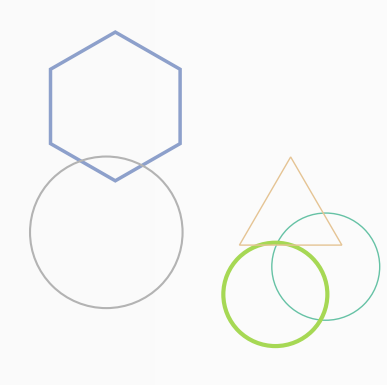[{"shape": "circle", "thickness": 1, "radius": 0.7, "center": [0.841, 0.307]}, {"shape": "hexagon", "thickness": 2.5, "radius": 0.97, "center": [0.298, 0.724]}, {"shape": "circle", "thickness": 3, "radius": 0.67, "center": [0.711, 0.235]}, {"shape": "triangle", "thickness": 1, "radius": 0.76, "center": [0.75, 0.44]}, {"shape": "circle", "thickness": 1.5, "radius": 0.98, "center": [0.274, 0.397]}]